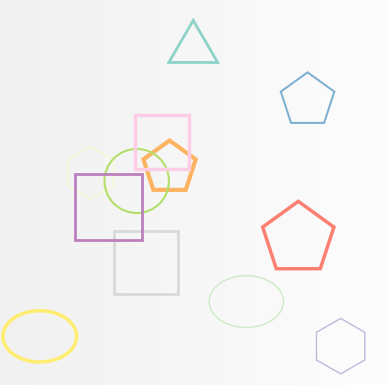[{"shape": "triangle", "thickness": 2, "radius": 0.36, "center": [0.499, 0.874]}, {"shape": "hexagon", "thickness": 0.5, "radius": 0.34, "center": [0.234, 0.551]}, {"shape": "hexagon", "thickness": 1, "radius": 0.36, "center": [0.879, 0.101]}, {"shape": "pentagon", "thickness": 2.5, "radius": 0.48, "center": [0.77, 0.38]}, {"shape": "pentagon", "thickness": 1.5, "radius": 0.36, "center": [0.794, 0.739]}, {"shape": "pentagon", "thickness": 3, "radius": 0.35, "center": [0.438, 0.564]}, {"shape": "circle", "thickness": 1.5, "radius": 0.42, "center": [0.353, 0.53]}, {"shape": "square", "thickness": 2.5, "radius": 0.35, "center": [0.418, 0.631]}, {"shape": "square", "thickness": 2, "radius": 0.41, "center": [0.376, 0.318]}, {"shape": "square", "thickness": 2, "radius": 0.43, "center": [0.281, 0.462]}, {"shape": "oval", "thickness": 1, "radius": 0.48, "center": [0.636, 0.217]}, {"shape": "oval", "thickness": 2.5, "radius": 0.48, "center": [0.103, 0.126]}]